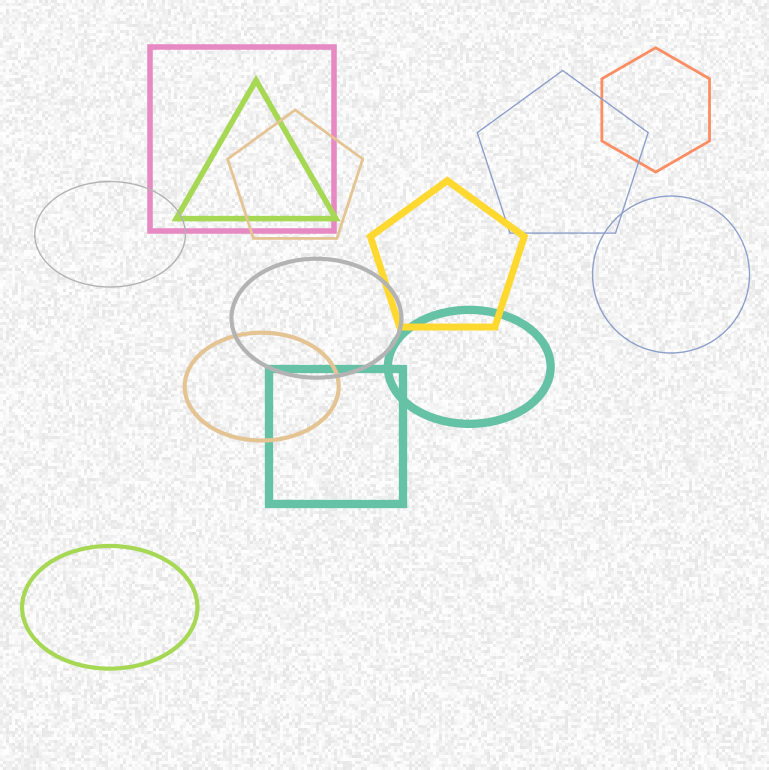[{"shape": "oval", "thickness": 3, "radius": 0.53, "center": [0.609, 0.524]}, {"shape": "square", "thickness": 3, "radius": 0.44, "center": [0.437, 0.433]}, {"shape": "hexagon", "thickness": 1, "radius": 0.4, "center": [0.852, 0.857]}, {"shape": "circle", "thickness": 0.5, "radius": 0.51, "center": [0.871, 0.643]}, {"shape": "pentagon", "thickness": 0.5, "radius": 0.58, "center": [0.731, 0.792]}, {"shape": "square", "thickness": 2, "radius": 0.6, "center": [0.314, 0.82]}, {"shape": "oval", "thickness": 1.5, "radius": 0.57, "center": [0.143, 0.211]}, {"shape": "triangle", "thickness": 2, "radius": 0.6, "center": [0.333, 0.776]}, {"shape": "pentagon", "thickness": 2.5, "radius": 0.53, "center": [0.581, 0.66]}, {"shape": "oval", "thickness": 1.5, "radius": 0.5, "center": [0.34, 0.498]}, {"shape": "pentagon", "thickness": 1, "radius": 0.46, "center": [0.383, 0.765]}, {"shape": "oval", "thickness": 0.5, "radius": 0.49, "center": [0.143, 0.696]}, {"shape": "oval", "thickness": 1.5, "radius": 0.55, "center": [0.411, 0.587]}]